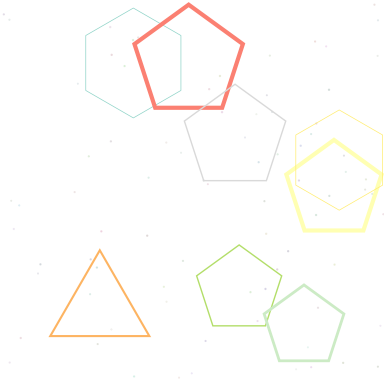[{"shape": "hexagon", "thickness": 0.5, "radius": 0.71, "center": [0.346, 0.836]}, {"shape": "pentagon", "thickness": 3, "radius": 0.65, "center": [0.867, 0.507]}, {"shape": "pentagon", "thickness": 3, "radius": 0.74, "center": [0.49, 0.84]}, {"shape": "triangle", "thickness": 1.5, "radius": 0.74, "center": [0.259, 0.201]}, {"shape": "pentagon", "thickness": 1, "radius": 0.58, "center": [0.621, 0.248]}, {"shape": "pentagon", "thickness": 1, "radius": 0.69, "center": [0.611, 0.643]}, {"shape": "pentagon", "thickness": 2, "radius": 0.54, "center": [0.79, 0.151]}, {"shape": "hexagon", "thickness": 0.5, "radius": 0.65, "center": [0.881, 0.584]}]